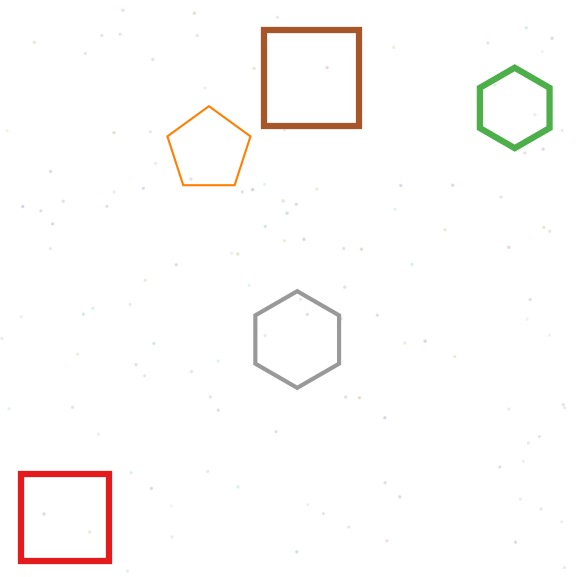[{"shape": "square", "thickness": 3, "radius": 0.38, "center": [0.113, 0.103]}, {"shape": "hexagon", "thickness": 3, "radius": 0.35, "center": [0.891, 0.812]}, {"shape": "pentagon", "thickness": 1, "radius": 0.38, "center": [0.362, 0.74]}, {"shape": "square", "thickness": 3, "radius": 0.41, "center": [0.54, 0.864]}, {"shape": "hexagon", "thickness": 2, "radius": 0.42, "center": [0.515, 0.411]}]